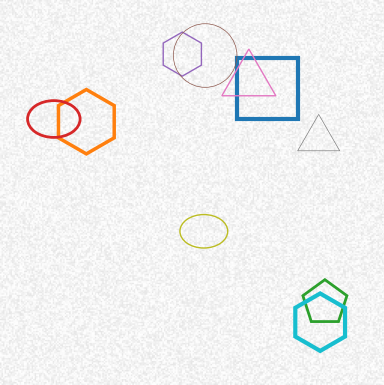[{"shape": "square", "thickness": 3, "radius": 0.39, "center": [0.695, 0.77]}, {"shape": "hexagon", "thickness": 2.5, "radius": 0.42, "center": [0.224, 0.684]}, {"shape": "pentagon", "thickness": 2, "radius": 0.3, "center": [0.844, 0.213]}, {"shape": "oval", "thickness": 2, "radius": 0.34, "center": [0.14, 0.691]}, {"shape": "hexagon", "thickness": 1, "radius": 0.29, "center": [0.474, 0.859]}, {"shape": "circle", "thickness": 0.5, "radius": 0.41, "center": [0.533, 0.856]}, {"shape": "triangle", "thickness": 1, "radius": 0.4, "center": [0.646, 0.792]}, {"shape": "triangle", "thickness": 0.5, "radius": 0.32, "center": [0.828, 0.64]}, {"shape": "oval", "thickness": 1, "radius": 0.31, "center": [0.529, 0.399]}, {"shape": "hexagon", "thickness": 3, "radius": 0.37, "center": [0.832, 0.163]}]